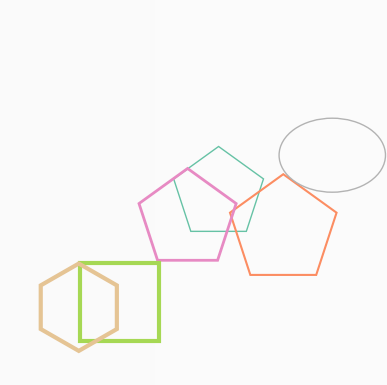[{"shape": "pentagon", "thickness": 1, "radius": 0.61, "center": [0.564, 0.498]}, {"shape": "pentagon", "thickness": 1.5, "radius": 0.72, "center": [0.731, 0.403]}, {"shape": "pentagon", "thickness": 2, "radius": 0.66, "center": [0.484, 0.431]}, {"shape": "square", "thickness": 3, "radius": 0.51, "center": [0.307, 0.215]}, {"shape": "hexagon", "thickness": 3, "radius": 0.57, "center": [0.203, 0.202]}, {"shape": "oval", "thickness": 1, "radius": 0.69, "center": [0.857, 0.597]}]